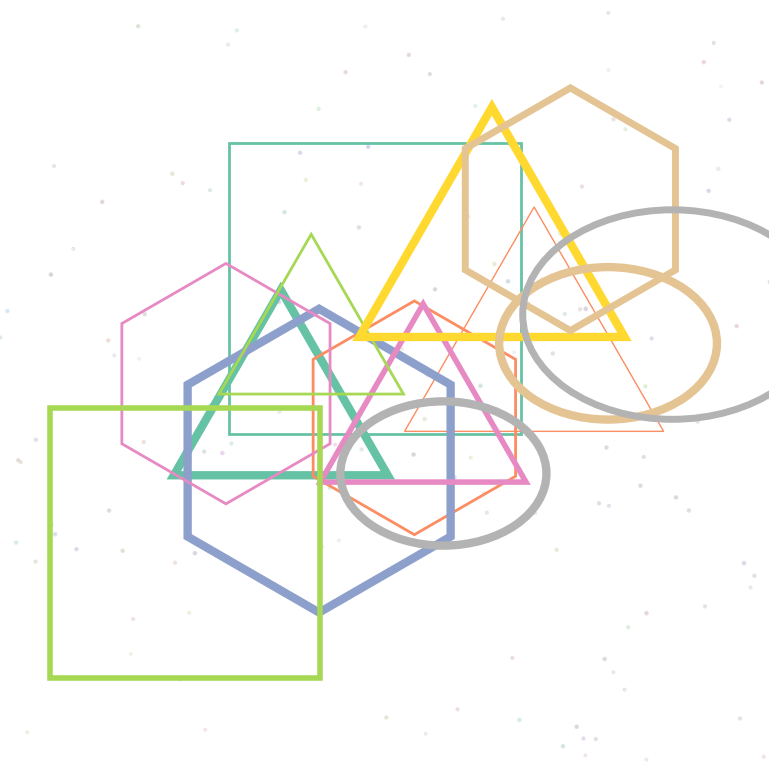[{"shape": "triangle", "thickness": 3, "radius": 0.8, "center": [0.365, 0.463]}, {"shape": "square", "thickness": 1, "radius": 0.95, "center": [0.487, 0.625]}, {"shape": "triangle", "thickness": 0.5, "radius": 0.97, "center": [0.694, 0.537]}, {"shape": "hexagon", "thickness": 1, "radius": 0.76, "center": [0.538, 0.457]}, {"shape": "hexagon", "thickness": 3, "radius": 0.99, "center": [0.414, 0.402]}, {"shape": "triangle", "thickness": 2, "radius": 0.77, "center": [0.55, 0.451]}, {"shape": "hexagon", "thickness": 1, "radius": 0.78, "center": [0.293, 0.502]}, {"shape": "triangle", "thickness": 1, "radius": 0.69, "center": [0.404, 0.557]}, {"shape": "square", "thickness": 2, "radius": 0.88, "center": [0.24, 0.295]}, {"shape": "triangle", "thickness": 3, "radius": 0.99, "center": [0.639, 0.662]}, {"shape": "oval", "thickness": 3, "radius": 0.71, "center": [0.79, 0.554]}, {"shape": "hexagon", "thickness": 2.5, "radius": 0.79, "center": [0.741, 0.728]}, {"shape": "oval", "thickness": 2.5, "radius": 0.97, "center": [0.873, 0.591]}, {"shape": "oval", "thickness": 3, "radius": 0.67, "center": [0.576, 0.385]}]